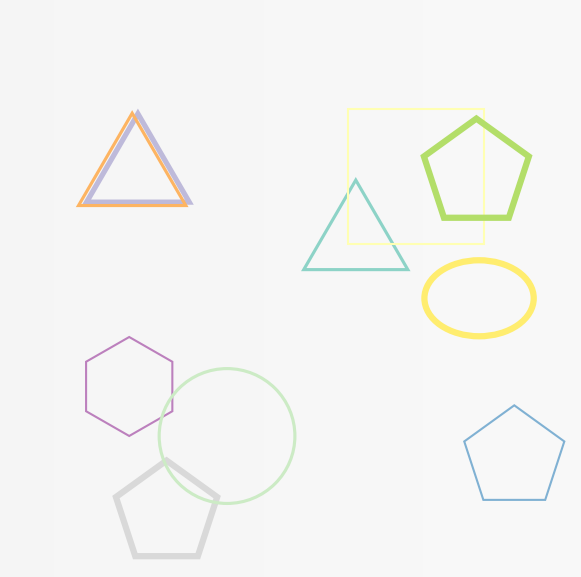[{"shape": "triangle", "thickness": 1.5, "radius": 0.52, "center": [0.612, 0.584]}, {"shape": "square", "thickness": 1, "radius": 0.58, "center": [0.716, 0.694]}, {"shape": "triangle", "thickness": 2.5, "radius": 0.51, "center": [0.237, 0.7]}, {"shape": "pentagon", "thickness": 1, "radius": 0.45, "center": [0.885, 0.207]}, {"shape": "triangle", "thickness": 1.5, "radius": 0.53, "center": [0.227, 0.697]}, {"shape": "pentagon", "thickness": 3, "radius": 0.47, "center": [0.82, 0.699]}, {"shape": "pentagon", "thickness": 3, "radius": 0.46, "center": [0.287, 0.11]}, {"shape": "hexagon", "thickness": 1, "radius": 0.43, "center": [0.222, 0.33]}, {"shape": "circle", "thickness": 1.5, "radius": 0.58, "center": [0.391, 0.244]}, {"shape": "oval", "thickness": 3, "radius": 0.47, "center": [0.824, 0.483]}]